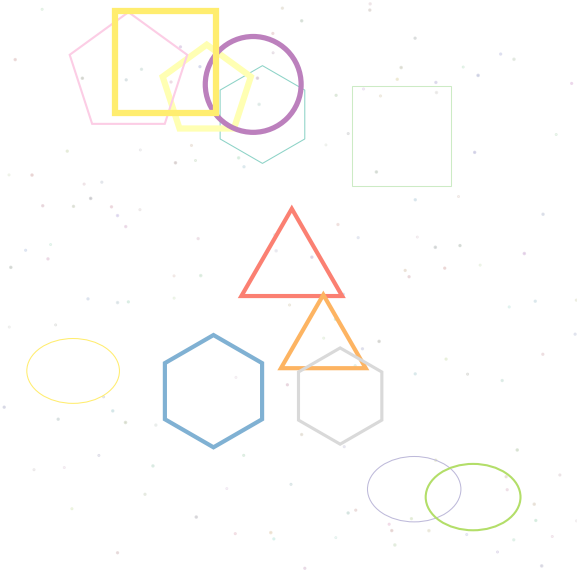[{"shape": "hexagon", "thickness": 0.5, "radius": 0.42, "center": [0.454, 0.801]}, {"shape": "pentagon", "thickness": 3, "radius": 0.4, "center": [0.358, 0.842]}, {"shape": "oval", "thickness": 0.5, "radius": 0.4, "center": [0.717, 0.152]}, {"shape": "triangle", "thickness": 2, "radius": 0.5, "center": [0.505, 0.537]}, {"shape": "hexagon", "thickness": 2, "radius": 0.49, "center": [0.37, 0.322]}, {"shape": "triangle", "thickness": 2, "radius": 0.42, "center": [0.56, 0.404]}, {"shape": "oval", "thickness": 1, "radius": 0.41, "center": [0.819, 0.138]}, {"shape": "pentagon", "thickness": 1, "radius": 0.53, "center": [0.222, 0.871]}, {"shape": "hexagon", "thickness": 1.5, "radius": 0.42, "center": [0.589, 0.313]}, {"shape": "circle", "thickness": 2.5, "radius": 0.41, "center": [0.438, 0.853]}, {"shape": "square", "thickness": 0.5, "radius": 0.43, "center": [0.695, 0.763]}, {"shape": "square", "thickness": 3, "radius": 0.44, "center": [0.287, 0.892]}, {"shape": "oval", "thickness": 0.5, "radius": 0.4, "center": [0.127, 0.357]}]